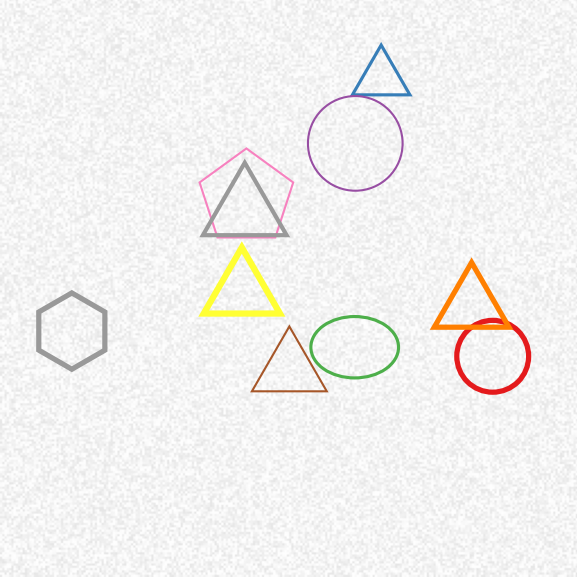[{"shape": "circle", "thickness": 2.5, "radius": 0.31, "center": [0.853, 0.382]}, {"shape": "triangle", "thickness": 1.5, "radius": 0.29, "center": [0.66, 0.864]}, {"shape": "oval", "thickness": 1.5, "radius": 0.38, "center": [0.614, 0.398]}, {"shape": "circle", "thickness": 1, "radius": 0.41, "center": [0.615, 0.751]}, {"shape": "triangle", "thickness": 2.5, "radius": 0.37, "center": [0.817, 0.47]}, {"shape": "triangle", "thickness": 3, "radius": 0.38, "center": [0.419, 0.494]}, {"shape": "triangle", "thickness": 1, "radius": 0.37, "center": [0.501, 0.359]}, {"shape": "pentagon", "thickness": 1, "radius": 0.43, "center": [0.427, 0.657]}, {"shape": "hexagon", "thickness": 2.5, "radius": 0.33, "center": [0.124, 0.426]}, {"shape": "triangle", "thickness": 2, "radius": 0.42, "center": [0.424, 0.634]}]